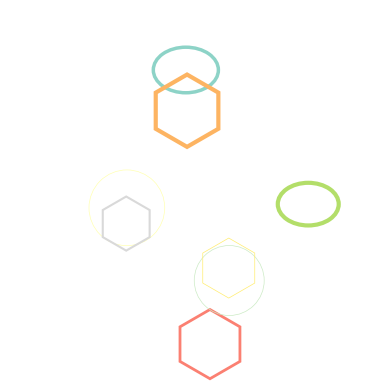[{"shape": "oval", "thickness": 2.5, "radius": 0.42, "center": [0.483, 0.818]}, {"shape": "circle", "thickness": 0.5, "radius": 0.49, "center": [0.33, 0.46]}, {"shape": "hexagon", "thickness": 2, "radius": 0.45, "center": [0.545, 0.106]}, {"shape": "hexagon", "thickness": 3, "radius": 0.47, "center": [0.486, 0.712]}, {"shape": "oval", "thickness": 3, "radius": 0.4, "center": [0.801, 0.47]}, {"shape": "hexagon", "thickness": 1.5, "radius": 0.35, "center": [0.328, 0.419]}, {"shape": "circle", "thickness": 0.5, "radius": 0.45, "center": [0.595, 0.271]}, {"shape": "hexagon", "thickness": 0.5, "radius": 0.39, "center": [0.594, 0.304]}]